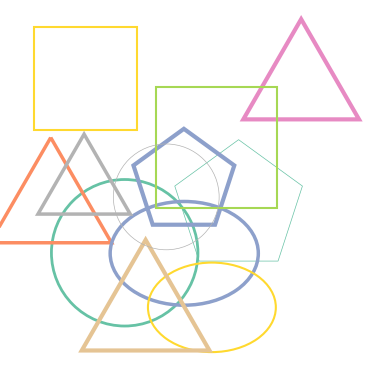[{"shape": "pentagon", "thickness": 0.5, "radius": 0.87, "center": [0.62, 0.463]}, {"shape": "circle", "thickness": 2, "radius": 0.95, "center": [0.324, 0.343]}, {"shape": "triangle", "thickness": 2.5, "radius": 0.91, "center": [0.132, 0.461]}, {"shape": "oval", "thickness": 2.5, "radius": 0.96, "center": [0.479, 0.342]}, {"shape": "pentagon", "thickness": 3, "radius": 0.69, "center": [0.478, 0.528]}, {"shape": "triangle", "thickness": 3, "radius": 0.87, "center": [0.782, 0.777]}, {"shape": "square", "thickness": 1.5, "radius": 0.78, "center": [0.562, 0.617]}, {"shape": "square", "thickness": 1.5, "radius": 0.67, "center": [0.221, 0.796]}, {"shape": "oval", "thickness": 1.5, "radius": 0.83, "center": [0.55, 0.202]}, {"shape": "triangle", "thickness": 3, "radius": 0.96, "center": [0.378, 0.185]}, {"shape": "triangle", "thickness": 2.5, "radius": 0.69, "center": [0.218, 0.513]}, {"shape": "circle", "thickness": 0.5, "radius": 0.69, "center": [0.432, 0.489]}]